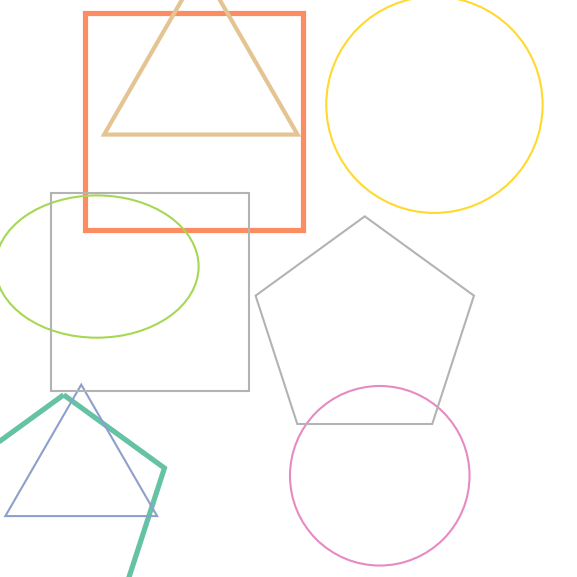[{"shape": "pentagon", "thickness": 2.5, "radius": 0.92, "center": [0.11, 0.132]}, {"shape": "square", "thickness": 2.5, "radius": 0.94, "center": [0.336, 0.789]}, {"shape": "triangle", "thickness": 1, "radius": 0.76, "center": [0.141, 0.181]}, {"shape": "circle", "thickness": 1, "radius": 0.78, "center": [0.658, 0.175]}, {"shape": "oval", "thickness": 1, "radius": 0.88, "center": [0.168, 0.538]}, {"shape": "circle", "thickness": 1, "radius": 0.94, "center": [0.752, 0.818]}, {"shape": "triangle", "thickness": 2, "radius": 0.97, "center": [0.348, 0.863]}, {"shape": "square", "thickness": 1, "radius": 0.86, "center": [0.259, 0.494]}, {"shape": "pentagon", "thickness": 1, "radius": 0.99, "center": [0.632, 0.426]}]